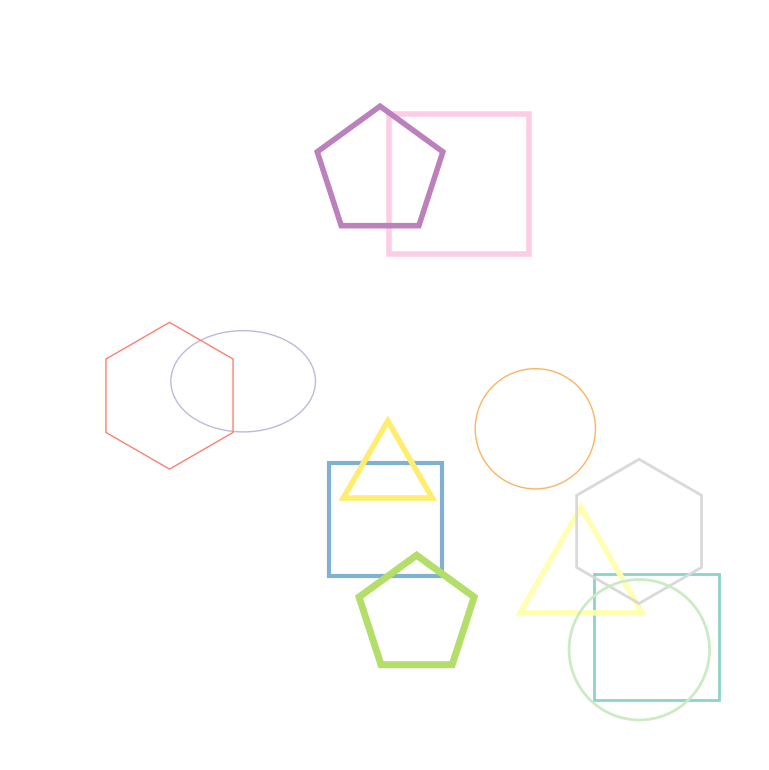[{"shape": "square", "thickness": 1, "radius": 0.41, "center": [0.853, 0.173]}, {"shape": "triangle", "thickness": 2, "radius": 0.46, "center": [0.755, 0.25]}, {"shape": "oval", "thickness": 0.5, "radius": 0.47, "center": [0.316, 0.505]}, {"shape": "hexagon", "thickness": 0.5, "radius": 0.48, "center": [0.22, 0.486]}, {"shape": "square", "thickness": 1.5, "radius": 0.37, "center": [0.501, 0.326]}, {"shape": "circle", "thickness": 0.5, "radius": 0.39, "center": [0.695, 0.443]}, {"shape": "pentagon", "thickness": 2.5, "radius": 0.39, "center": [0.541, 0.2]}, {"shape": "square", "thickness": 2, "radius": 0.45, "center": [0.596, 0.762]}, {"shape": "hexagon", "thickness": 1, "radius": 0.47, "center": [0.83, 0.31]}, {"shape": "pentagon", "thickness": 2, "radius": 0.43, "center": [0.494, 0.776]}, {"shape": "circle", "thickness": 1, "radius": 0.46, "center": [0.83, 0.156]}, {"shape": "triangle", "thickness": 2, "radius": 0.33, "center": [0.504, 0.387]}]